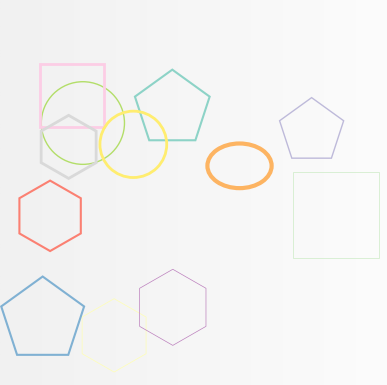[{"shape": "pentagon", "thickness": 1.5, "radius": 0.51, "center": [0.445, 0.718]}, {"shape": "hexagon", "thickness": 0.5, "radius": 0.48, "center": [0.294, 0.129]}, {"shape": "pentagon", "thickness": 1, "radius": 0.43, "center": [0.804, 0.659]}, {"shape": "hexagon", "thickness": 1.5, "radius": 0.46, "center": [0.129, 0.439]}, {"shape": "pentagon", "thickness": 1.5, "radius": 0.56, "center": [0.11, 0.169]}, {"shape": "oval", "thickness": 3, "radius": 0.41, "center": [0.618, 0.569]}, {"shape": "circle", "thickness": 1, "radius": 0.54, "center": [0.214, 0.68]}, {"shape": "square", "thickness": 2, "radius": 0.41, "center": [0.186, 0.751]}, {"shape": "hexagon", "thickness": 2, "radius": 0.41, "center": [0.177, 0.618]}, {"shape": "hexagon", "thickness": 0.5, "radius": 0.49, "center": [0.446, 0.202]}, {"shape": "square", "thickness": 0.5, "radius": 0.56, "center": [0.867, 0.441]}, {"shape": "circle", "thickness": 2, "radius": 0.43, "center": [0.344, 0.625]}]